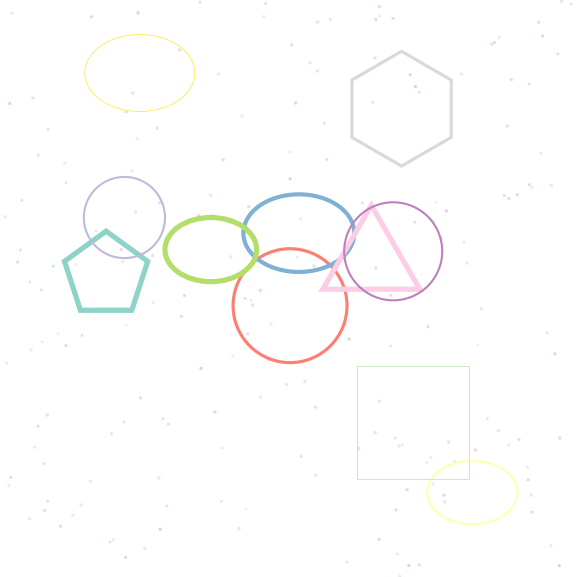[{"shape": "pentagon", "thickness": 2.5, "radius": 0.38, "center": [0.184, 0.523]}, {"shape": "oval", "thickness": 1, "radius": 0.39, "center": [0.818, 0.146]}, {"shape": "circle", "thickness": 1, "radius": 0.35, "center": [0.215, 0.622]}, {"shape": "circle", "thickness": 1.5, "radius": 0.49, "center": [0.502, 0.47]}, {"shape": "oval", "thickness": 2, "radius": 0.48, "center": [0.517, 0.595]}, {"shape": "oval", "thickness": 2.5, "radius": 0.4, "center": [0.365, 0.567]}, {"shape": "triangle", "thickness": 2.5, "radius": 0.48, "center": [0.643, 0.547]}, {"shape": "hexagon", "thickness": 1.5, "radius": 0.5, "center": [0.695, 0.811]}, {"shape": "circle", "thickness": 1, "radius": 0.42, "center": [0.681, 0.564]}, {"shape": "square", "thickness": 0.5, "radius": 0.49, "center": [0.714, 0.267]}, {"shape": "oval", "thickness": 0.5, "radius": 0.48, "center": [0.242, 0.873]}]